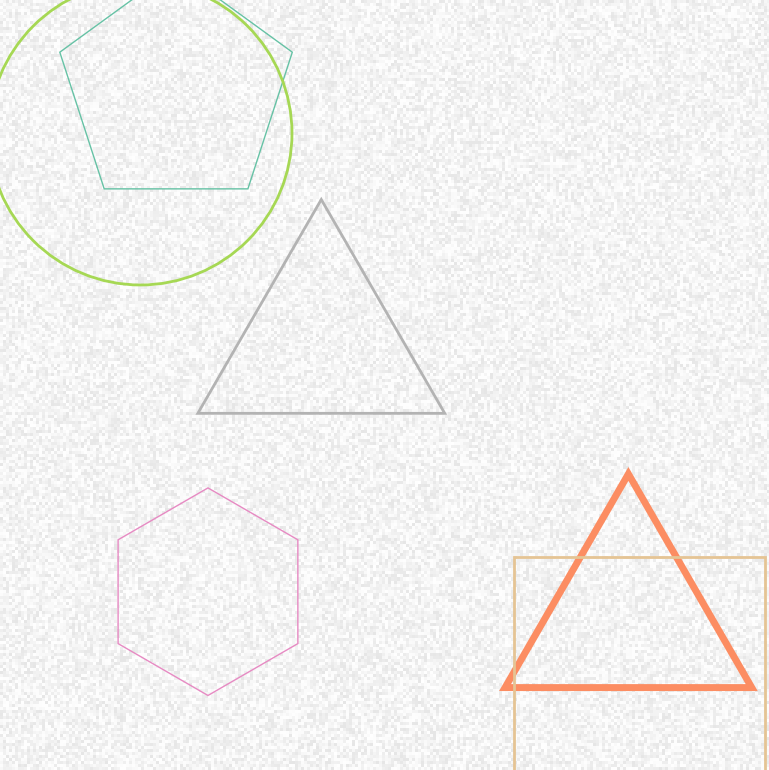[{"shape": "pentagon", "thickness": 0.5, "radius": 0.79, "center": [0.229, 0.883]}, {"shape": "triangle", "thickness": 2.5, "radius": 0.92, "center": [0.816, 0.2]}, {"shape": "hexagon", "thickness": 0.5, "radius": 0.67, "center": [0.27, 0.232]}, {"shape": "circle", "thickness": 1, "radius": 0.98, "center": [0.182, 0.827]}, {"shape": "square", "thickness": 1, "radius": 0.81, "center": [0.831, 0.113]}, {"shape": "triangle", "thickness": 1, "radius": 0.93, "center": [0.417, 0.556]}]